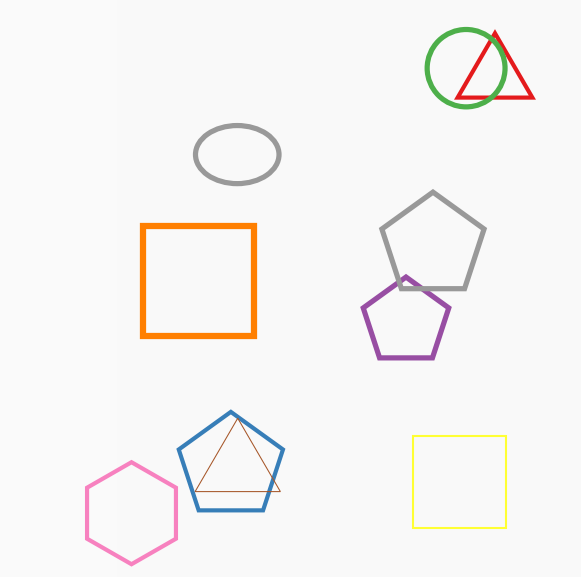[{"shape": "triangle", "thickness": 2, "radius": 0.37, "center": [0.852, 0.867]}, {"shape": "pentagon", "thickness": 2, "radius": 0.47, "center": [0.397, 0.192]}, {"shape": "circle", "thickness": 2.5, "radius": 0.33, "center": [0.802, 0.881]}, {"shape": "pentagon", "thickness": 2.5, "radius": 0.39, "center": [0.699, 0.442]}, {"shape": "square", "thickness": 3, "radius": 0.48, "center": [0.341, 0.512]}, {"shape": "square", "thickness": 1, "radius": 0.4, "center": [0.79, 0.165]}, {"shape": "triangle", "thickness": 0.5, "radius": 0.42, "center": [0.409, 0.19]}, {"shape": "hexagon", "thickness": 2, "radius": 0.44, "center": [0.226, 0.11]}, {"shape": "oval", "thickness": 2.5, "radius": 0.36, "center": [0.408, 0.731]}, {"shape": "pentagon", "thickness": 2.5, "radius": 0.46, "center": [0.745, 0.574]}]